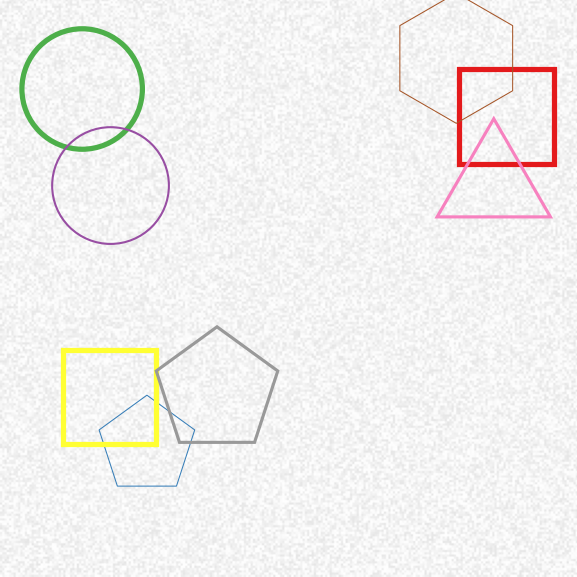[{"shape": "square", "thickness": 2.5, "radius": 0.41, "center": [0.877, 0.797]}, {"shape": "pentagon", "thickness": 0.5, "radius": 0.44, "center": [0.254, 0.228]}, {"shape": "circle", "thickness": 2.5, "radius": 0.52, "center": [0.142, 0.845]}, {"shape": "circle", "thickness": 1, "radius": 0.51, "center": [0.191, 0.678]}, {"shape": "square", "thickness": 2.5, "radius": 0.41, "center": [0.19, 0.312]}, {"shape": "hexagon", "thickness": 0.5, "radius": 0.56, "center": [0.79, 0.898]}, {"shape": "triangle", "thickness": 1.5, "radius": 0.57, "center": [0.855, 0.68]}, {"shape": "pentagon", "thickness": 1.5, "radius": 0.55, "center": [0.376, 0.323]}]